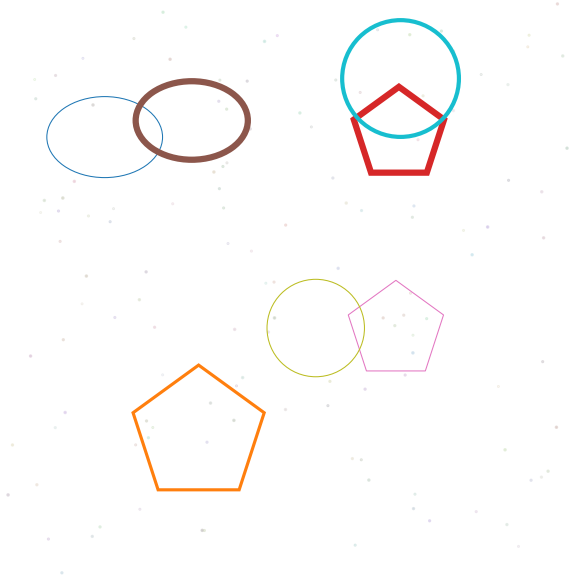[{"shape": "oval", "thickness": 0.5, "radius": 0.5, "center": [0.181, 0.762]}, {"shape": "pentagon", "thickness": 1.5, "radius": 0.6, "center": [0.344, 0.248]}, {"shape": "pentagon", "thickness": 3, "radius": 0.41, "center": [0.691, 0.767]}, {"shape": "oval", "thickness": 3, "radius": 0.49, "center": [0.332, 0.791]}, {"shape": "pentagon", "thickness": 0.5, "radius": 0.43, "center": [0.686, 0.427]}, {"shape": "circle", "thickness": 0.5, "radius": 0.42, "center": [0.547, 0.431]}, {"shape": "circle", "thickness": 2, "radius": 0.51, "center": [0.694, 0.863]}]